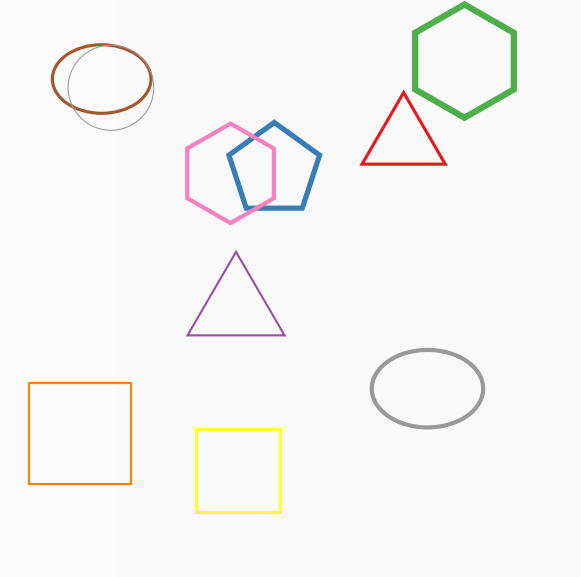[{"shape": "triangle", "thickness": 1.5, "radius": 0.41, "center": [0.694, 0.756]}, {"shape": "pentagon", "thickness": 2.5, "radius": 0.41, "center": [0.472, 0.705]}, {"shape": "hexagon", "thickness": 3, "radius": 0.49, "center": [0.799, 0.893]}, {"shape": "triangle", "thickness": 1, "radius": 0.48, "center": [0.406, 0.467]}, {"shape": "square", "thickness": 1, "radius": 0.44, "center": [0.137, 0.248]}, {"shape": "square", "thickness": 1.5, "radius": 0.36, "center": [0.409, 0.184]}, {"shape": "oval", "thickness": 1.5, "radius": 0.42, "center": [0.175, 0.862]}, {"shape": "hexagon", "thickness": 2, "radius": 0.43, "center": [0.397, 0.699]}, {"shape": "oval", "thickness": 2, "radius": 0.48, "center": [0.735, 0.326]}, {"shape": "circle", "thickness": 0.5, "radius": 0.37, "center": [0.191, 0.847]}]